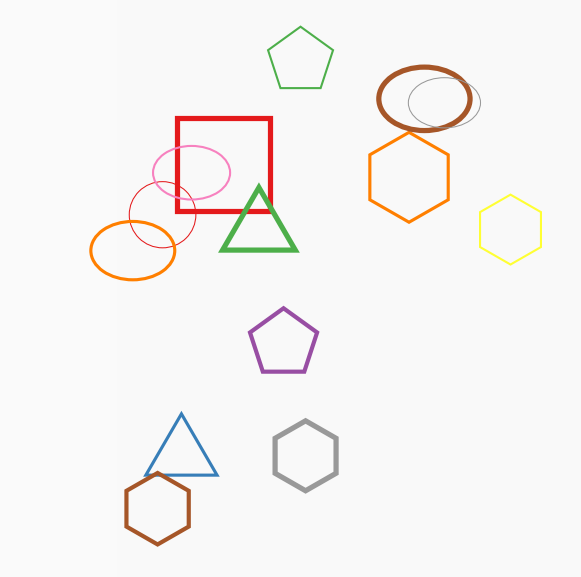[{"shape": "square", "thickness": 2.5, "radius": 0.4, "center": [0.385, 0.714]}, {"shape": "circle", "thickness": 0.5, "radius": 0.29, "center": [0.28, 0.627]}, {"shape": "triangle", "thickness": 1.5, "radius": 0.35, "center": [0.312, 0.212]}, {"shape": "pentagon", "thickness": 1, "radius": 0.29, "center": [0.517, 0.894]}, {"shape": "triangle", "thickness": 2.5, "radius": 0.36, "center": [0.445, 0.602]}, {"shape": "pentagon", "thickness": 2, "radius": 0.3, "center": [0.488, 0.405]}, {"shape": "hexagon", "thickness": 1.5, "radius": 0.39, "center": [0.704, 0.692]}, {"shape": "oval", "thickness": 1.5, "radius": 0.36, "center": [0.228, 0.565]}, {"shape": "hexagon", "thickness": 1, "radius": 0.3, "center": [0.878, 0.602]}, {"shape": "oval", "thickness": 2.5, "radius": 0.39, "center": [0.73, 0.828]}, {"shape": "hexagon", "thickness": 2, "radius": 0.31, "center": [0.271, 0.118]}, {"shape": "oval", "thickness": 1, "radius": 0.33, "center": [0.33, 0.7]}, {"shape": "oval", "thickness": 0.5, "radius": 0.31, "center": [0.765, 0.821]}, {"shape": "hexagon", "thickness": 2.5, "radius": 0.3, "center": [0.526, 0.21]}]